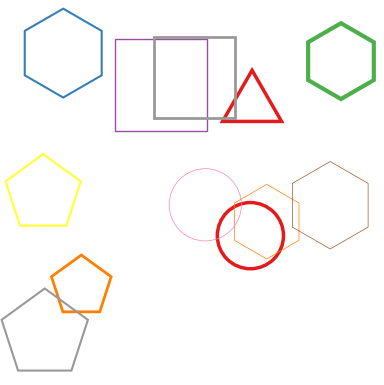[{"shape": "circle", "thickness": 2.5, "radius": 0.43, "center": [0.65, 0.388]}, {"shape": "triangle", "thickness": 2.5, "radius": 0.44, "center": [0.655, 0.729]}, {"shape": "hexagon", "thickness": 1.5, "radius": 0.58, "center": [0.164, 0.862]}, {"shape": "hexagon", "thickness": 3, "radius": 0.49, "center": [0.886, 0.841]}, {"shape": "square", "thickness": 1, "radius": 0.6, "center": [0.419, 0.78]}, {"shape": "pentagon", "thickness": 2, "radius": 0.41, "center": [0.211, 0.256]}, {"shape": "hexagon", "thickness": 0.5, "radius": 0.48, "center": [0.693, 0.424]}, {"shape": "pentagon", "thickness": 1.5, "radius": 0.51, "center": [0.112, 0.497]}, {"shape": "hexagon", "thickness": 0.5, "radius": 0.57, "center": [0.858, 0.467]}, {"shape": "circle", "thickness": 0.5, "radius": 0.47, "center": [0.533, 0.468]}, {"shape": "square", "thickness": 2, "radius": 0.53, "center": [0.504, 0.8]}, {"shape": "pentagon", "thickness": 1.5, "radius": 0.59, "center": [0.116, 0.133]}]